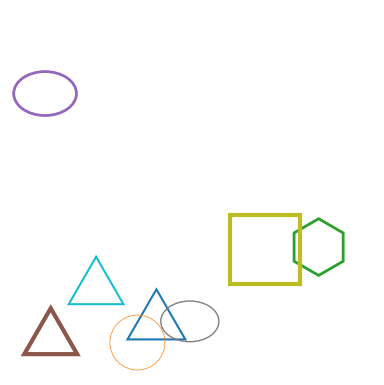[{"shape": "triangle", "thickness": 1.5, "radius": 0.43, "center": [0.406, 0.162]}, {"shape": "circle", "thickness": 0.5, "radius": 0.36, "center": [0.357, 0.11]}, {"shape": "hexagon", "thickness": 2, "radius": 0.37, "center": [0.828, 0.358]}, {"shape": "oval", "thickness": 2, "radius": 0.41, "center": [0.117, 0.757]}, {"shape": "triangle", "thickness": 3, "radius": 0.4, "center": [0.132, 0.12]}, {"shape": "oval", "thickness": 1, "radius": 0.38, "center": [0.493, 0.165]}, {"shape": "square", "thickness": 3, "radius": 0.45, "center": [0.688, 0.352]}, {"shape": "triangle", "thickness": 1.5, "radius": 0.41, "center": [0.25, 0.251]}]